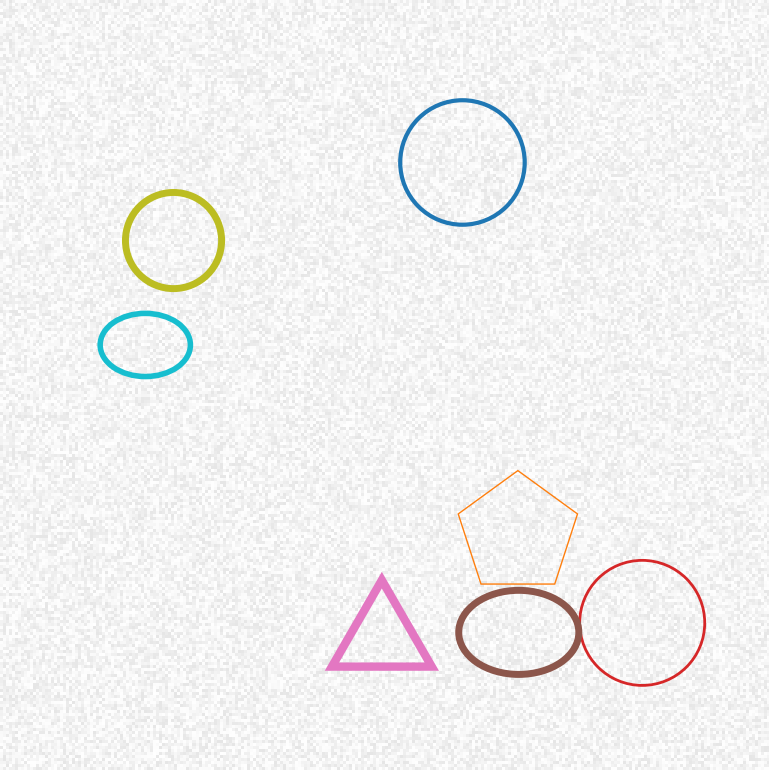[{"shape": "circle", "thickness": 1.5, "radius": 0.4, "center": [0.601, 0.789]}, {"shape": "pentagon", "thickness": 0.5, "radius": 0.41, "center": [0.673, 0.307]}, {"shape": "circle", "thickness": 1, "radius": 0.41, "center": [0.834, 0.191]}, {"shape": "oval", "thickness": 2.5, "radius": 0.39, "center": [0.674, 0.179]}, {"shape": "triangle", "thickness": 3, "radius": 0.37, "center": [0.496, 0.172]}, {"shape": "circle", "thickness": 2.5, "radius": 0.31, "center": [0.225, 0.688]}, {"shape": "oval", "thickness": 2, "radius": 0.29, "center": [0.189, 0.552]}]